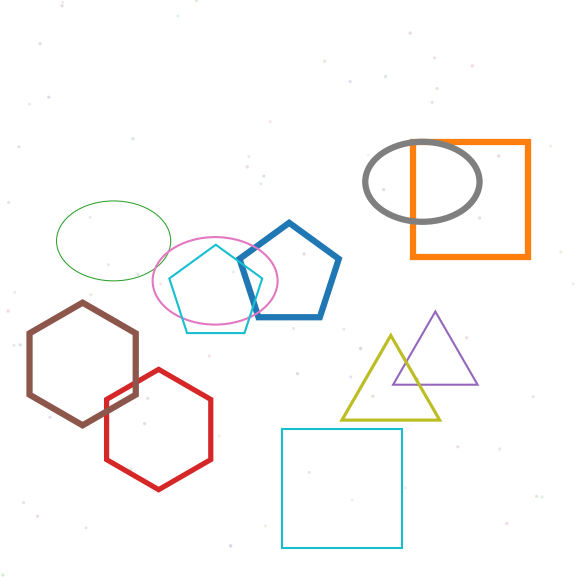[{"shape": "pentagon", "thickness": 3, "radius": 0.45, "center": [0.501, 0.523]}, {"shape": "square", "thickness": 3, "radius": 0.5, "center": [0.815, 0.654]}, {"shape": "oval", "thickness": 0.5, "radius": 0.49, "center": [0.197, 0.582]}, {"shape": "hexagon", "thickness": 2.5, "radius": 0.52, "center": [0.275, 0.255]}, {"shape": "triangle", "thickness": 1, "radius": 0.42, "center": [0.754, 0.375]}, {"shape": "hexagon", "thickness": 3, "radius": 0.53, "center": [0.143, 0.369]}, {"shape": "oval", "thickness": 1, "radius": 0.54, "center": [0.373, 0.513]}, {"shape": "oval", "thickness": 3, "radius": 0.49, "center": [0.731, 0.684]}, {"shape": "triangle", "thickness": 1.5, "radius": 0.49, "center": [0.677, 0.321]}, {"shape": "square", "thickness": 1, "radius": 0.52, "center": [0.592, 0.154]}, {"shape": "pentagon", "thickness": 1, "radius": 0.42, "center": [0.374, 0.491]}]